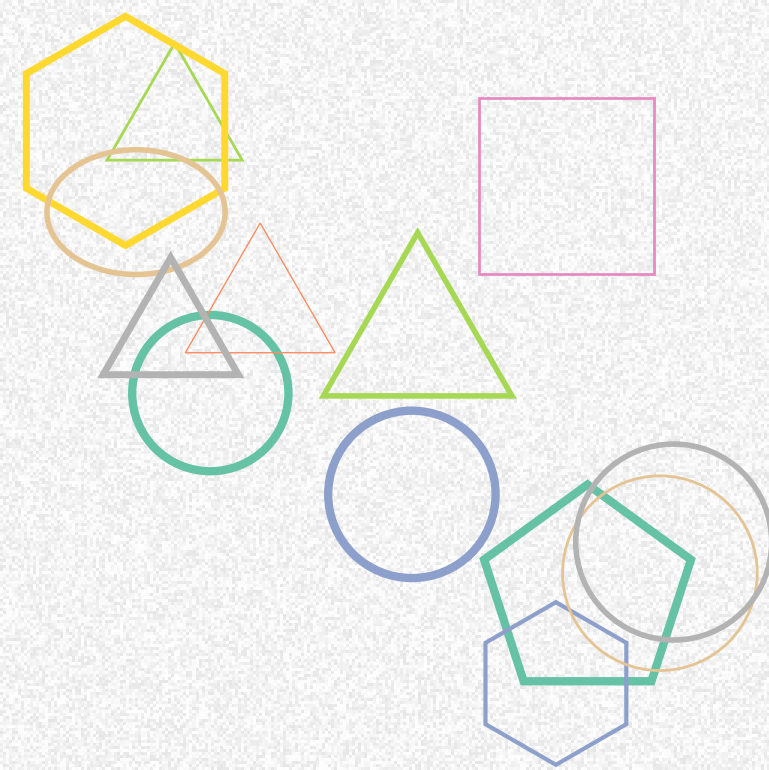[{"shape": "circle", "thickness": 3, "radius": 0.51, "center": [0.273, 0.489]}, {"shape": "pentagon", "thickness": 3, "radius": 0.71, "center": [0.763, 0.229]}, {"shape": "triangle", "thickness": 0.5, "radius": 0.56, "center": [0.338, 0.598]}, {"shape": "circle", "thickness": 3, "radius": 0.54, "center": [0.535, 0.358]}, {"shape": "hexagon", "thickness": 1.5, "radius": 0.53, "center": [0.722, 0.112]}, {"shape": "square", "thickness": 1, "radius": 0.57, "center": [0.736, 0.758]}, {"shape": "triangle", "thickness": 1, "radius": 0.51, "center": [0.227, 0.843]}, {"shape": "triangle", "thickness": 2, "radius": 0.71, "center": [0.542, 0.556]}, {"shape": "hexagon", "thickness": 2.5, "radius": 0.74, "center": [0.163, 0.83]}, {"shape": "oval", "thickness": 2, "radius": 0.58, "center": [0.177, 0.724]}, {"shape": "circle", "thickness": 1, "radius": 0.63, "center": [0.857, 0.256]}, {"shape": "circle", "thickness": 2, "radius": 0.64, "center": [0.875, 0.296]}, {"shape": "triangle", "thickness": 2.5, "radius": 0.51, "center": [0.222, 0.564]}]